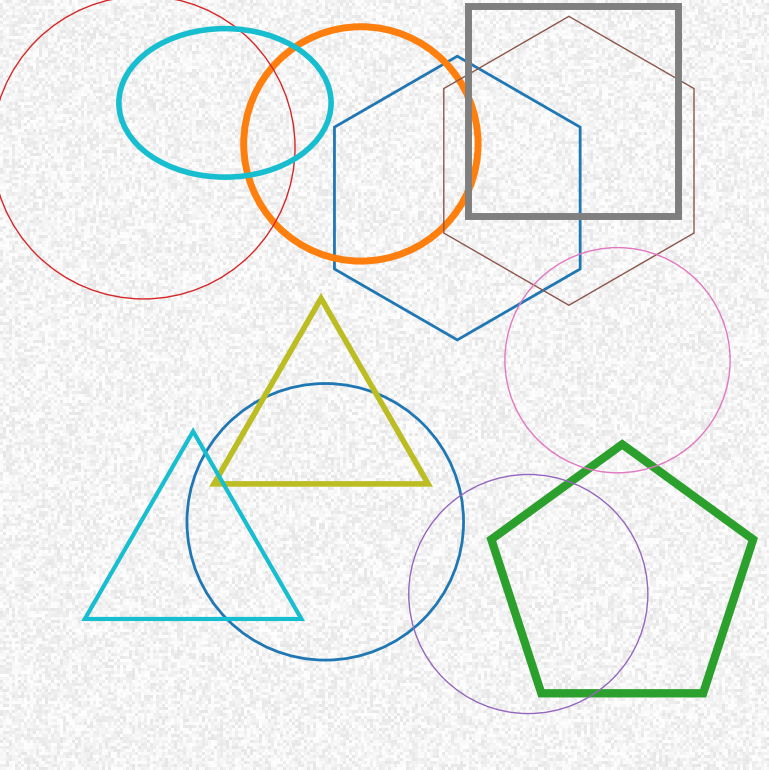[{"shape": "hexagon", "thickness": 1, "radius": 0.92, "center": [0.594, 0.743]}, {"shape": "circle", "thickness": 1, "radius": 0.9, "center": [0.422, 0.322]}, {"shape": "circle", "thickness": 2.5, "radius": 0.76, "center": [0.469, 0.813]}, {"shape": "pentagon", "thickness": 3, "radius": 0.89, "center": [0.808, 0.244]}, {"shape": "circle", "thickness": 0.5, "radius": 0.98, "center": [0.186, 0.808]}, {"shape": "circle", "thickness": 0.5, "radius": 0.78, "center": [0.686, 0.229]}, {"shape": "hexagon", "thickness": 0.5, "radius": 0.94, "center": [0.739, 0.791]}, {"shape": "circle", "thickness": 0.5, "radius": 0.73, "center": [0.802, 0.532]}, {"shape": "square", "thickness": 2.5, "radius": 0.68, "center": [0.744, 0.856]}, {"shape": "triangle", "thickness": 2, "radius": 0.8, "center": [0.417, 0.452]}, {"shape": "oval", "thickness": 2, "radius": 0.69, "center": [0.292, 0.866]}, {"shape": "triangle", "thickness": 1.5, "radius": 0.81, "center": [0.251, 0.277]}]